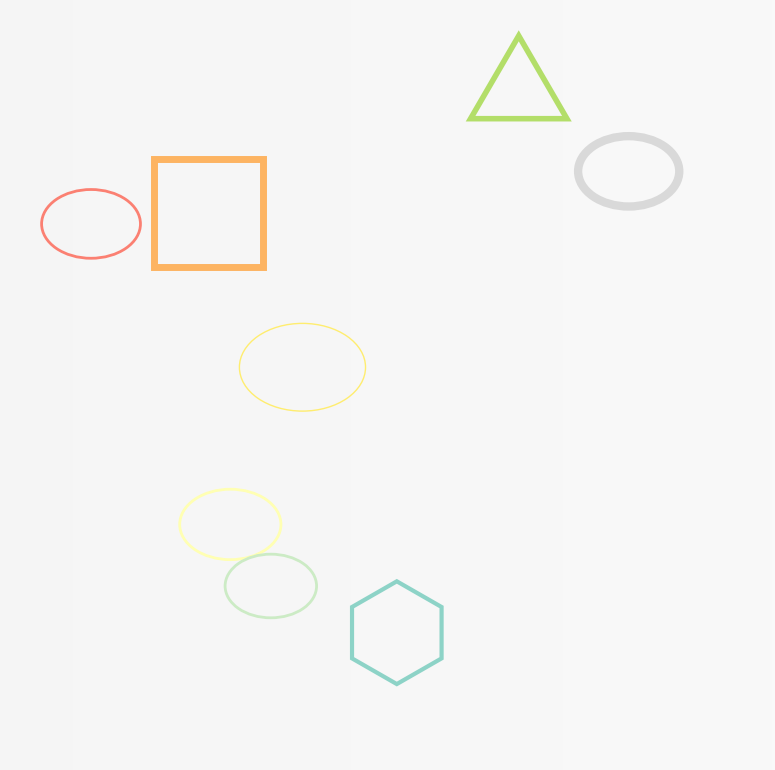[{"shape": "hexagon", "thickness": 1.5, "radius": 0.33, "center": [0.512, 0.178]}, {"shape": "oval", "thickness": 1, "radius": 0.33, "center": [0.297, 0.319]}, {"shape": "oval", "thickness": 1, "radius": 0.32, "center": [0.117, 0.709]}, {"shape": "square", "thickness": 2.5, "radius": 0.35, "center": [0.269, 0.724]}, {"shape": "triangle", "thickness": 2, "radius": 0.36, "center": [0.669, 0.882]}, {"shape": "oval", "thickness": 3, "radius": 0.33, "center": [0.811, 0.777]}, {"shape": "oval", "thickness": 1, "radius": 0.3, "center": [0.349, 0.239]}, {"shape": "oval", "thickness": 0.5, "radius": 0.41, "center": [0.39, 0.523]}]